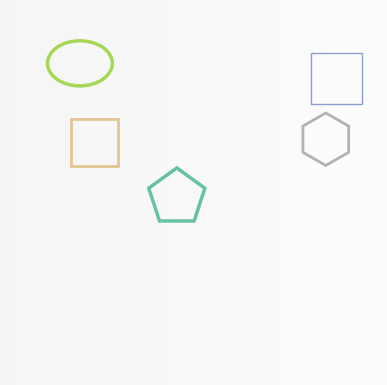[{"shape": "pentagon", "thickness": 2.5, "radius": 0.38, "center": [0.456, 0.488]}, {"shape": "square", "thickness": 1, "radius": 0.33, "center": [0.868, 0.796]}, {"shape": "oval", "thickness": 2.5, "radius": 0.42, "center": [0.206, 0.835]}, {"shape": "square", "thickness": 2, "radius": 0.3, "center": [0.244, 0.63]}, {"shape": "hexagon", "thickness": 2, "radius": 0.34, "center": [0.841, 0.638]}]